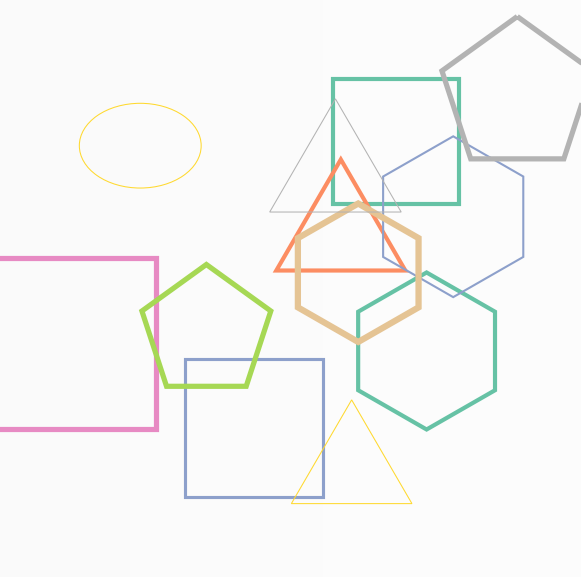[{"shape": "square", "thickness": 2, "radius": 0.54, "center": [0.681, 0.754]}, {"shape": "hexagon", "thickness": 2, "radius": 0.68, "center": [0.734, 0.391]}, {"shape": "triangle", "thickness": 2, "radius": 0.64, "center": [0.586, 0.595]}, {"shape": "square", "thickness": 1.5, "radius": 0.6, "center": [0.437, 0.259]}, {"shape": "hexagon", "thickness": 1, "radius": 0.7, "center": [0.78, 0.624]}, {"shape": "square", "thickness": 2.5, "radius": 0.74, "center": [0.12, 0.404]}, {"shape": "pentagon", "thickness": 2.5, "radius": 0.58, "center": [0.355, 0.425]}, {"shape": "oval", "thickness": 0.5, "radius": 0.52, "center": [0.241, 0.747]}, {"shape": "triangle", "thickness": 0.5, "radius": 0.6, "center": [0.605, 0.187]}, {"shape": "hexagon", "thickness": 3, "radius": 0.6, "center": [0.616, 0.527]}, {"shape": "pentagon", "thickness": 2.5, "radius": 0.68, "center": [0.89, 0.834]}, {"shape": "triangle", "thickness": 0.5, "radius": 0.65, "center": [0.577, 0.697]}]